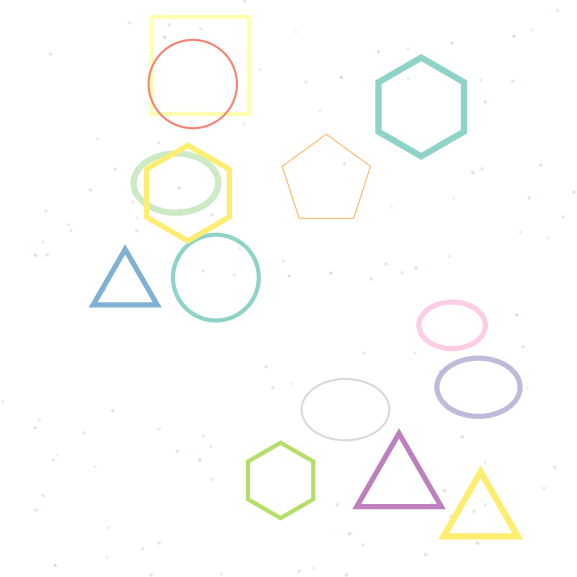[{"shape": "hexagon", "thickness": 3, "radius": 0.43, "center": [0.729, 0.814]}, {"shape": "circle", "thickness": 2, "radius": 0.37, "center": [0.374, 0.518]}, {"shape": "square", "thickness": 2, "radius": 0.42, "center": [0.347, 0.886]}, {"shape": "oval", "thickness": 2.5, "radius": 0.36, "center": [0.829, 0.329]}, {"shape": "circle", "thickness": 1, "radius": 0.38, "center": [0.334, 0.854]}, {"shape": "triangle", "thickness": 2.5, "radius": 0.32, "center": [0.217, 0.503]}, {"shape": "pentagon", "thickness": 0.5, "radius": 0.4, "center": [0.565, 0.686]}, {"shape": "hexagon", "thickness": 2, "radius": 0.33, "center": [0.486, 0.167]}, {"shape": "oval", "thickness": 2.5, "radius": 0.29, "center": [0.783, 0.436]}, {"shape": "oval", "thickness": 1, "radius": 0.38, "center": [0.598, 0.29]}, {"shape": "triangle", "thickness": 2.5, "radius": 0.42, "center": [0.691, 0.164]}, {"shape": "oval", "thickness": 3, "radius": 0.37, "center": [0.305, 0.682]}, {"shape": "triangle", "thickness": 3, "radius": 0.37, "center": [0.832, 0.108]}, {"shape": "hexagon", "thickness": 2.5, "radius": 0.41, "center": [0.325, 0.665]}]